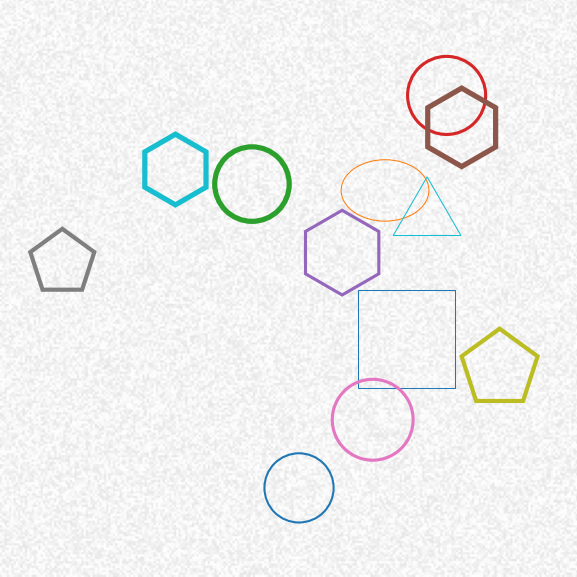[{"shape": "circle", "thickness": 1, "radius": 0.3, "center": [0.518, 0.154]}, {"shape": "square", "thickness": 0.5, "radius": 0.42, "center": [0.704, 0.412]}, {"shape": "oval", "thickness": 0.5, "radius": 0.38, "center": [0.667, 0.669]}, {"shape": "circle", "thickness": 2.5, "radius": 0.32, "center": [0.436, 0.68]}, {"shape": "circle", "thickness": 1.5, "radius": 0.34, "center": [0.773, 0.834]}, {"shape": "hexagon", "thickness": 1.5, "radius": 0.37, "center": [0.592, 0.562]}, {"shape": "hexagon", "thickness": 2.5, "radius": 0.34, "center": [0.799, 0.779]}, {"shape": "circle", "thickness": 1.5, "radius": 0.35, "center": [0.645, 0.272]}, {"shape": "pentagon", "thickness": 2, "radius": 0.29, "center": [0.108, 0.545]}, {"shape": "pentagon", "thickness": 2, "radius": 0.35, "center": [0.865, 0.361]}, {"shape": "triangle", "thickness": 0.5, "radius": 0.34, "center": [0.74, 0.625]}, {"shape": "hexagon", "thickness": 2.5, "radius": 0.31, "center": [0.304, 0.706]}]